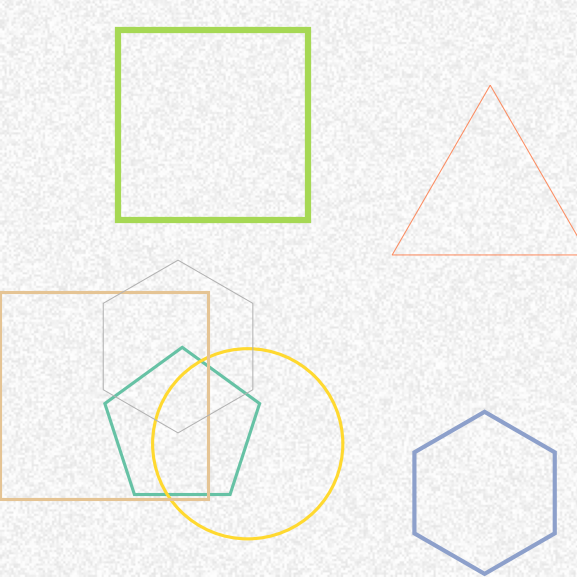[{"shape": "pentagon", "thickness": 1.5, "radius": 0.7, "center": [0.316, 0.257]}, {"shape": "triangle", "thickness": 0.5, "radius": 0.98, "center": [0.849, 0.656]}, {"shape": "hexagon", "thickness": 2, "radius": 0.7, "center": [0.839, 0.146]}, {"shape": "square", "thickness": 3, "radius": 0.82, "center": [0.369, 0.783]}, {"shape": "circle", "thickness": 1.5, "radius": 0.82, "center": [0.429, 0.231]}, {"shape": "square", "thickness": 1.5, "radius": 0.9, "center": [0.18, 0.314]}, {"shape": "hexagon", "thickness": 0.5, "radius": 0.75, "center": [0.308, 0.399]}]